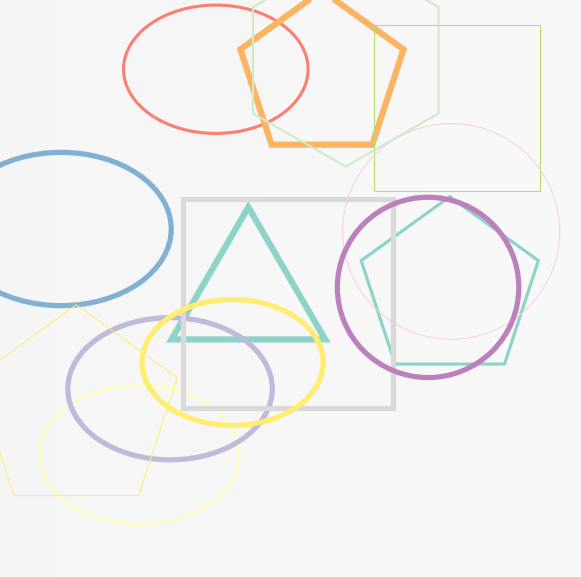[{"shape": "triangle", "thickness": 3, "radius": 0.76, "center": [0.427, 0.488]}, {"shape": "pentagon", "thickness": 1.5, "radius": 0.8, "center": [0.774, 0.498]}, {"shape": "oval", "thickness": 1, "radius": 0.86, "center": [0.24, 0.212]}, {"shape": "oval", "thickness": 2.5, "radius": 0.88, "center": [0.293, 0.326]}, {"shape": "oval", "thickness": 1.5, "radius": 0.79, "center": [0.371, 0.879]}, {"shape": "oval", "thickness": 2.5, "radius": 0.95, "center": [0.105, 0.603]}, {"shape": "pentagon", "thickness": 3, "radius": 0.74, "center": [0.554, 0.868]}, {"shape": "square", "thickness": 0.5, "radius": 0.72, "center": [0.786, 0.812]}, {"shape": "circle", "thickness": 0.5, "radius": 0.93, "center": [0.776, 0.598]}, {"shape": "square", "thickness": 2.5, "radius": 0.9, "center": [0.496, 0.473]}, {"shape": "circle", "thickness": 2.5, "radius": 0.78, "center": [0.736, 0.501]}, {"shape": "hexagon", "thickness": 1, "radius": 0.92, "center": [0.595, 0.895]}, {"shape": "pentagon", "thickness": 0.5, "radius": 0.91, "center": [0.131, 0.289]}, {"shape": "oval", "thickness": 2.5, "radius": 0.78, "center": [0.4, 0.372]}]